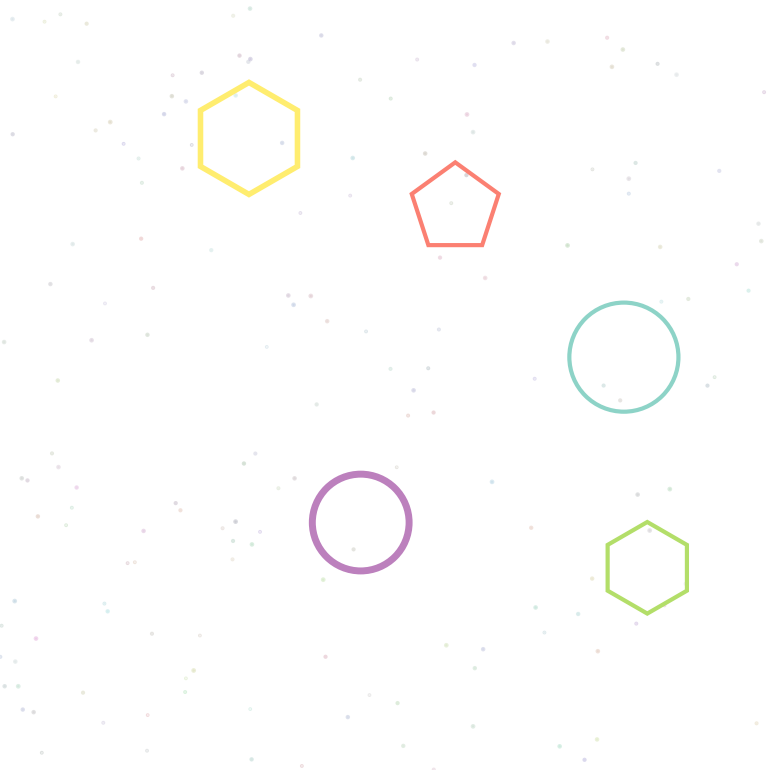[{"shape": "circle", "thickness": 1.5, "radius": 0.35, "center": [0.81, 0.536]}, {"shape": "pentagon", "thickness": 1.5, "radius": 0.3, "center": [0.591, 0.73]}, {"shape": "hexagon", "thickness": 1.5, "radius": 0.3, "center": [0.841, 0.263]}, {"shape": "circle", "thickness": 2.5, "radius": 0.31, "center": [0.468, 0.321]}, {"shape": "hexagon", "thickness": 2, "radius": 0.36, "center": [0.323, 0.82]}]